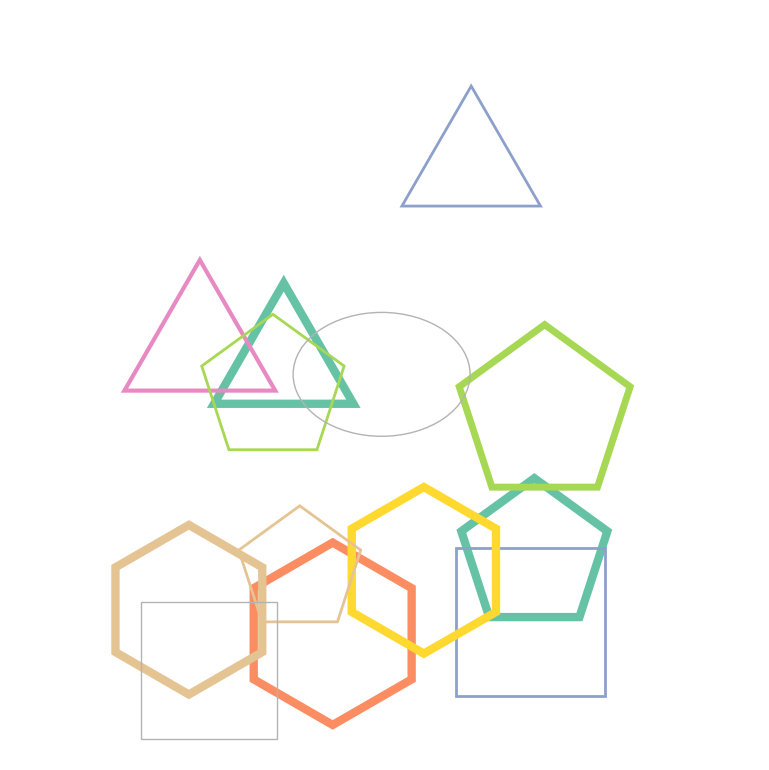[{"shape": "triangle", "thickness": 3, "radius": 0.52, "center": [0.369, 0.528]}, {"shape": "pentagon", "thickness": 3, "radius": 0.5, "center": [0.694, 0.279]}, {"shape": "hexagon", "thickness": 3, "radius": 0.59, "center": [0.432, 0.177]}, {"shape": "triangle", "thickness": 1, "radius": 0.52, "center": [0.612, 0.784]}, {"shape": "square", "thickness": 1, "radius": 0.48, "center": [0.689, 0.192]}, {"shape": "triangle", "thickness": 1.5, "radius": 0.57, "center": [0.26, 0.549]}, {"shape": "pentagon", "thickness": 1, "radius": 0.49, "center": [0.354, 0.495]}, {"shape": "pentagon", "thickness": 2.5, "radius": 0.58, "center": [0.707, 0.462]}, {"shape": "hexagon", "thickness": 3, "radius": 0.54, "center": [0.55, 0.259]}, {"shape": "pentagon", "thickness": 1, "radius": 0.42, "center": [0.389, 0.26]}, {"shape": "hexagon", "thickness": 3, "radius": 0.55, "center": [0.245, 0.208]}, {"shape": "oval", "thickness": 0.5, "radius": 0.57, "center": [0.496, 0.514]}, {"shape": "square", "thickness": 0.5, "radius": 0.44, "center": [0.271, 0.129]}]